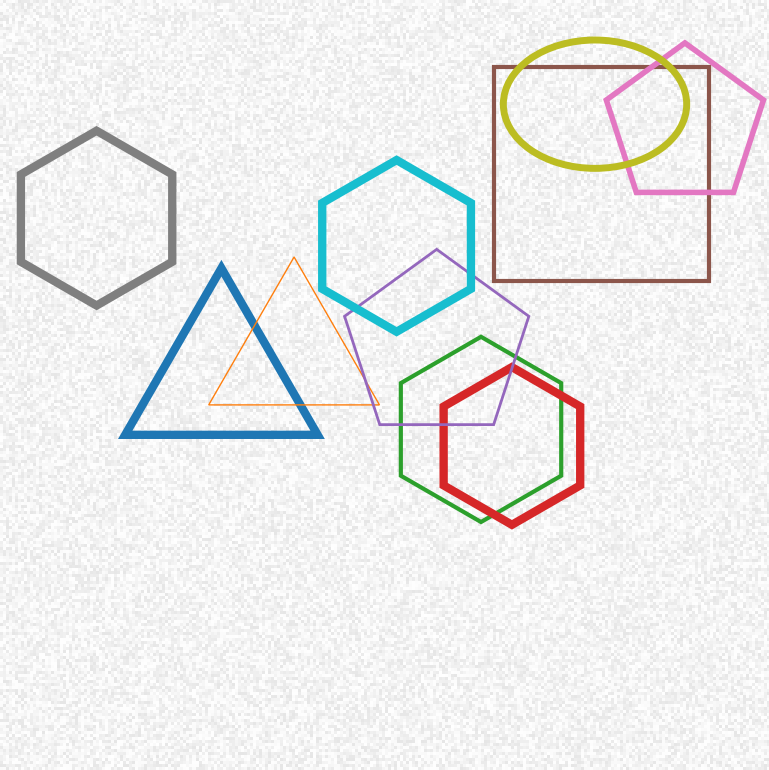[{"shape": "triangle", "thickness": 3, "radius": 0.72, "center": [0.288, 0.507]}, {"shape": "triangle", "thickness": 0.5, "radius": 0.64, "center": [0.382, 0.538]}, {"shape": "hexagon", "thickness": 1.5, "radius": 0.6, "center": [0.625, 0.442]}, {"shape": "hexagon", "thickness": 3, "radius": 0.51, "center": [0.665, 0.421]}, {"shape": "pentagon", "thickness": 1, "radius": 0.63, "center": [0.567, 0.55]}, {"shape": "square", "thickness": 1.5, "radius": 0.7, "center": [0.781, 0.774]}, {"shape": "pentagon", "thickness": 2, "radius": 0.54, "center": [0.889, 0.837]}, {"shape": "hexagon", "thickness": 3, "radius": 0.57, "center": [0.125, 0.717]}, {"shape": "oval", "thickness": 2.5, "radius": 0.6, "center": [0.773, 0.865]}, {"shape": "hexagon", "thickness": 3, "radius": 0.56, "center": [0.515, 0.681]}]